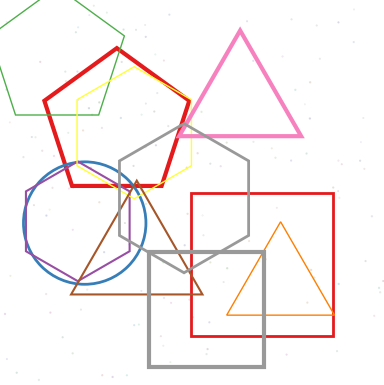[{"shape": "pentagon", "thickness": 3, "radius": 0.99, "center": [0.303, 0.677]}, {"shape": "square", "thickness": 2, "radius": 0.93, "center": [0.681, 0.312]}, {"shape": "circle", "thickness": 2, "radius": 0.8, "center": [0.22, 0.421]}, {"shape": "pentagon", "thickness": 1, "radius": 0.92, "center": [0.148, 0.85]}, {"shape": "hexagon", "thickness": 1.5, "radius": 0.78, "center": [0.202, 0.425]}, {"shape": "triangle", "thickness": 1, "radius": 0.81, "center": [0.729, 0.262]}, {"shape": "hexagon", "thickness": 1, "radius": 0.86, "center": [0.349, 0.655]}, {"shape": "triangle", "thickness": 1.5, "radius": 0.98, "center": [0.355, 0.334]}, {"shape": "triangle", "thickness": 3, "radius": 0.91, "center": [0.624, 0.738]}, {"shape": "square", "thickness": 3, "radius": 0.75, "center": [0.537, 0.196]}, {"shape": "hexagon", "thickness": 2, "radius": 0.97, "center": [0.478, 0.485]}]